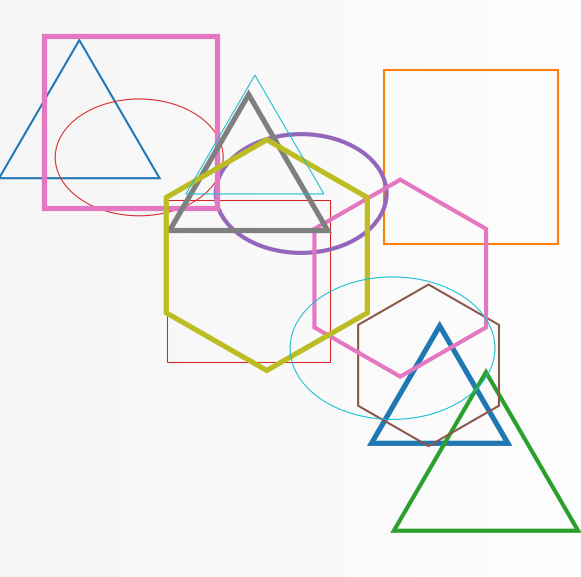[{"shape": "triangle", "thickness": 2.5, "radius": 0.68, "center": [0.756, 0.299]}, {"shape": "triangle", "thickness": 1, "radius": 0.8, "center": [0.136, 0.77]}, {"shape": "square", "thickness": 1, "radius": 0.75, "center": [0.81, 0.727]}, {"shape": "triangle", "thickness": 2, "radius": 0.92, "center": [0.836, 0.172]}, {"shape": "oval", "thickness": 0.5, "radius": 0.72, "center": [0.24, 0.727]}, {"shape": "square", "thickness": 0.5, "radius": 0.7, "center": [0.428, 0.512]}, {"shape": "oval", "thickness": 2, "radius": 0.73, "center": [0.518, 0.664]}, {"shape": "hexagon", "thickness": 1, "radius": 0.7, "center": [0.737, 0.367]}, {"shape": "hexagon", "thickness": 2, "radius": 0.85, "center": [0.689, 0.518]}, {"shape": "square", "thickness": 2.5, "radius": 0.75, "center": [0.224, 0.788]}, {"shape": "triangle", "thickness": 2.5, "radius": 0.79, "center": [0.428, 0.678]}, {"shape": "hexagon", "thickness": 2.5, "radius": 1.0, "center": [0.459, 0.557]}, {"shape": "triangle", "thickness": 0.5, "radius": 0.69, "center": [0.439, 0.732]}, {"shape": "oval", "thickness": 0.5, "radius": 0.88, "center": [0.675, 0.396]}]